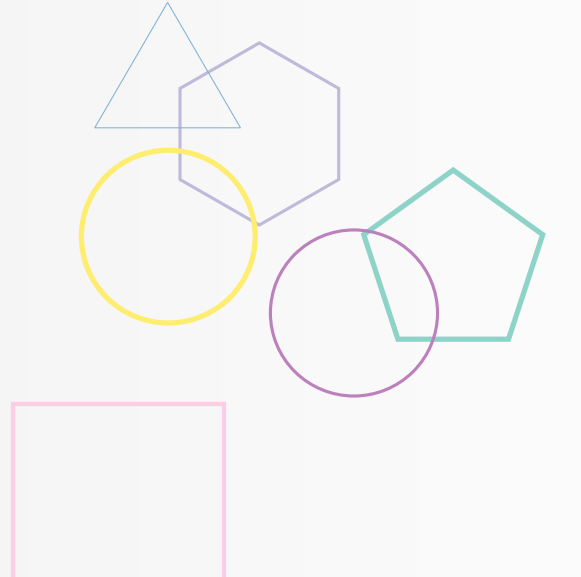[{"shape": "pentagon", "thickness": 2.5, "radius": 0.81, "center": [0.78, 0.543]}, {"shape": "hexagon", "thickness": 1.5, "radius": 0.79, "center": [0.446, 0.767]}, {"shape": "triangle", "thickness": 0.5, "radius": 0.72, "center": [0.288, 0.85]}, {"shape": "square", "thickness": 2, "radius": 0.91, "center": [0.204, 0.118]}, {"shape": "circle", "thickness": 1.5, "radius": 0.72, "center": [0.609, 0.457]}, {"shape": "circle", "thickness": 2.5, "radius": 0.75, "center": [0.29, 0.589]}]